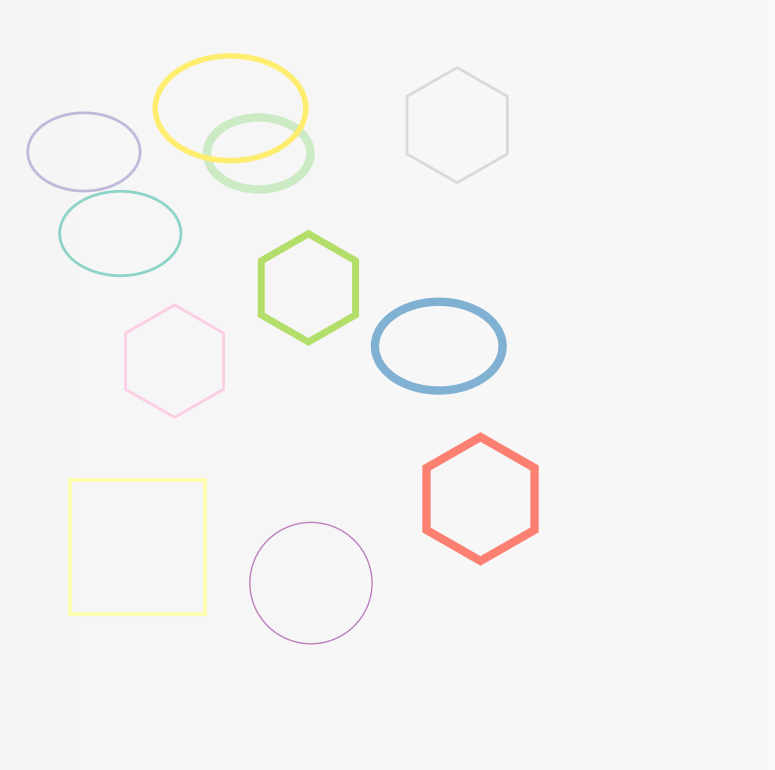[{"shape": "oval", "thickness": 1, "radius": 0.39, "center": [0.155, 0.697]}, {"shape": "square", "thickness": 1.5, "radius": 0.44, "center": [0.177, 0.289]}, {"shape": "oval", "thickness": 1, "radius": 0.36, "center": [0.108, 0.803]}, {"shape": "hexagon", "thickness": 3, "radius": 0.4, "center": [0.62, 0.352]}, {"shape": "oval", "thickness": 3, "radius": 0.41, "center": [0.566, 0.55]}, {"shape": "hexagon", "thickness": 2.5, "radius": 0.35, "center": [0.398, 0.626]}, {"shape": "hexagon", "thickness": 1, "radius": 0.36, "center": [0.225, 0.531]}, {"shape": "hexagon", "thickness": 1, "radius": 0.37, "center": [0.59, 0.837]}, {"shape": "circle", "thickness": 0.5, "radius": 0.39, "center": [0.401, 0.243]}, {"shape": "oval", "thickness": 3, "radius": 0.33, "center": [0.334, 0.801]}, {"shape": "oval", "thickness": 2, "radius": 0.49, "center": [0.297, 0.859]}]